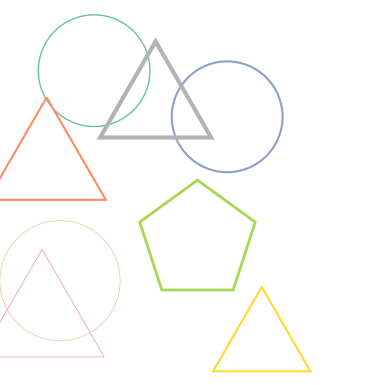[{"shape": "circle", "thickness": 1, "radius": 0.72, "center": [0.244, 0.816]}, {"shape": "triangle", "thickness": 1.5, "radius": 0.89, "center": [0.121, 0.57]}, {"shape": "circle", "thickness": 1.5, "radius": 0.72, "center": [0.59, 0.697]}, {"shape": "triangle", "thickness": 0.5, "radius": 0.93, "center": [0.109, 0.166]}, {"shape": "pentagon", "thickness": 2, "radius": 0.79, "center": [0.513, 0.374]}, {"shape": "triangle", "thickness": 1.5, "radius": 0.73, "center": [0.68, 0.109]}, {"shape": "circle", "thickness": 0.5, "radius": 0.78, "center": [0.156, 0.271]}, {"shape": "triangle", "thickness": 3, "radius": 0.83, "center": [0.404, 0.726]}]